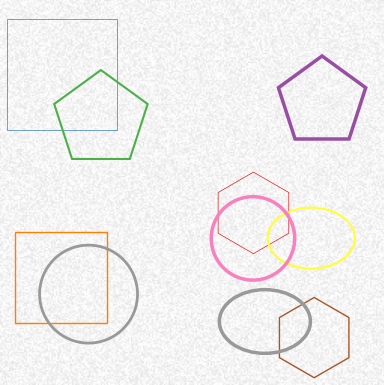[{"shape": "hexagon", "thickness": 0.5, "radius": 0.53, "center": [0.658, 0.447]}, {"shape": "square", "thickness": 0.5, "radius": 0.72, "center": [0.161, 0.807]}, {"shape": "pentagon", "thickness": 1.5, "radius": 0.64, "center": [0.262, 0.69]}, {"shape": "pentagon", "thickness": 2.5, "radius": 0.6, "center": [0.837, 0.735]}, {"shape": "square", "thickness": 1, "radius": 0.6, "center": [0.158, 0.28]}, {"shape": "oval", "thickness": 1.5, "radius": 0.57, "center": [0.808, 0.381]}, {"shape": "hexagon", "thickness": 1, "radius": 0.52, "center": [0.816, 0.123]}, {"shape": "circle", "thickness": 2.5, "radius": 0.54, "center": [0.657, 0.381]}, {"shape": "circle", "thickness": 2, "radius": 0.64, "center": [0.23, 0.236]}, {"shape": "oval", "thickness": 2.5, "radius": 0.59, "center": [0.688, 0.165]}]